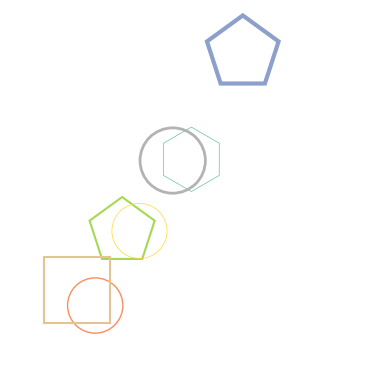[{"shape": "hexagon", "thickness": 0.5, "radius": 0.42, "center": [0.497, 0.586]}, {"shape": "circle", "thickness": 1, "radius": 0.36, "center": [0.247, 0.206]}, {"shape": "pentagon", "thickness": 3, "radius": 0.49, "center": [0.631, 0.862]}, {"shape": "pentagon", "thickness": 1.5, "radius": 0.44, "center": [0.317, 0.399]}, {"shape": "circle", "thickness": 0.5, "radius": 0.36, "center": [0.362, 0.4]}, {"shape": "square", "thickness": 1.5, "radius": 0.43, "center": [0.2, 0.248]}, {"shape": "circle", "thickness": 2, "radius": 0.42, "center": [0.449, 0.583]}]